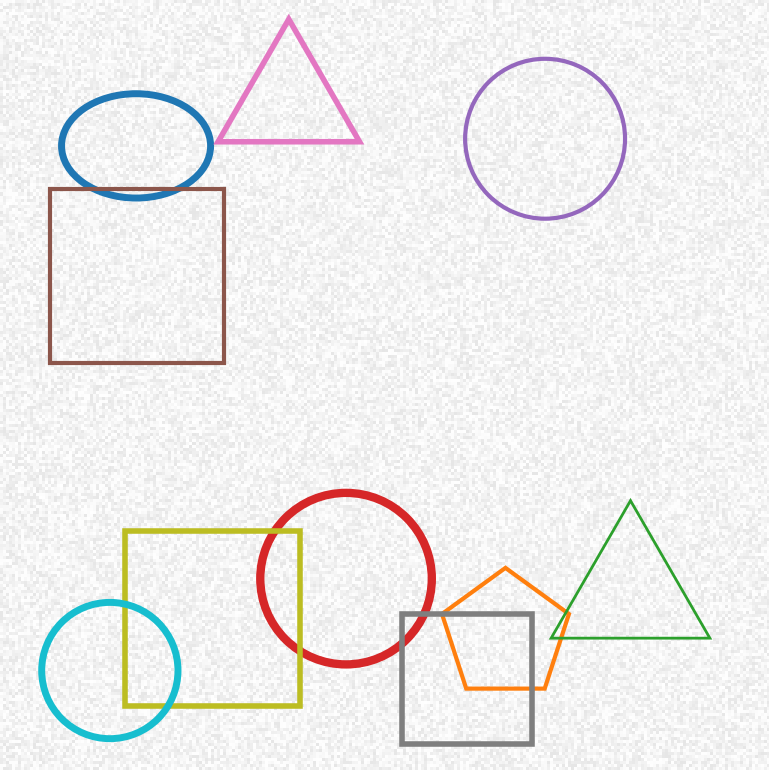[{"shape": "oval", "thickness": 2.5, "radius": 0.48, "center": [0.177, 0.811]}, {"shape": "pentagon", "thickness": 1.5, "radius": 0.43, "center": [0.656, 0.176]}, {"shape": "triangle", "thickness": 1, "radius": 0.6, "center": [0.819, 0.231]}, {"shape": "circle", "thickness": 3, "radius": 0.56, "center": [0.449, 0.249]}, {"shape": "circle", "thickness": 1.5, "radius": 0.52, "center": [0.708, 0.82]}, {"shape": "square", "thickness": 1.5, "radius": 0.56, "center": [0.178, 0.642]}, {"shape": "triangle", "thickness": 2, "radius": 0.53, "center": [0.375, 0.869]}, {"shape": "square", "thickness": 2, "radius": 0.42, "center": [0.606, 0.119]}, {"shape": "square", "thickness": 2, "radius": 0.57, "center": [0.276, 0.197]}, {"shape": "circle", "thickness": 2.5, "radius": 0.44, "center": [0.143, 0.129]}]